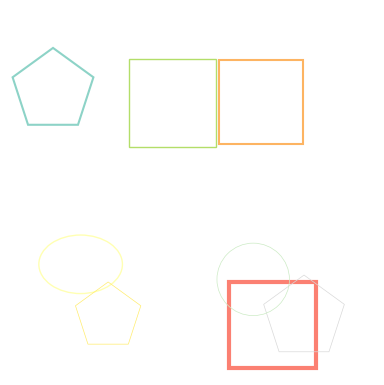[{"shape": "pentagon", "thickness": 1.5, "radius": 0.55, "center": [0.138, 0.765]}, {"shape": "oval", "thickness": 1, "radius": 0.54, "center": [0.209, 0.313]}, {"shape": "square", "thickness": 3, "radius": 0.56, "center": [0.707, 0.156]}, {"shape": "square", "thickness": 1.5, "radius": 0.54, "center": [0.677, 0.735]}, {"shape": "square", "thickness": 1, "radius": 0.57, "center": [0.448, 0.733]}, {"shape": "pentagon", "thickness": 0.5, "radius": 0.55, "center": [0.79, 0.175]}, {"shape": "circle", "thickness": 0.5, "radius": 0.47, "center": [0.658, 0.274]}, {"shape": "pentagon", "thickness": 0.5, "radius": 0.45, "center": [0.281, 0.178]}]